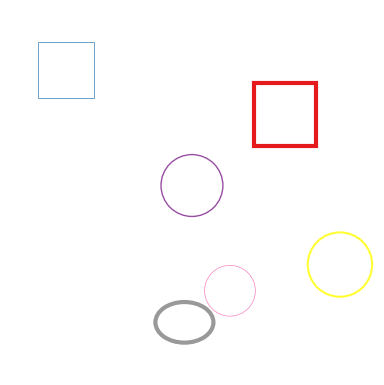[{"shape": "square", "thickness": 3, "radius": 0.4, "center": [0.74, 0.702]}, {"shape": "square", "thickness": 0.5, "radius": 0.37, "center": [0.172, 0.818]}, {"shape": "circle", "thickness": 1, "radius": 0.4, "center": [0.499, 0.518]}, {"shape": "circle", "thickness": 1.5, "radius": 0.42, "center": [0.883, 0.313]}, {"shape": "circle", "thickness": 0.5, "radius": 0.33, "center": [0.597, 0.245]}, {"shape": "oval", "thickness": 3, "radius": 0.38, "center": [0.479, 0.163]}]